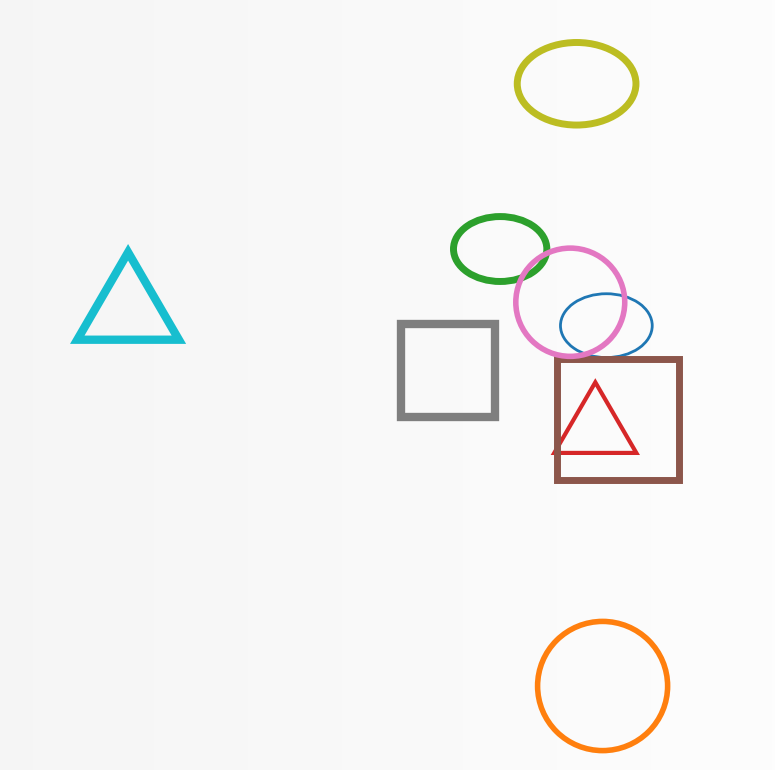[{"shape": "oval", "thickness": 1, "radius": 0.3, "center": [0.782, 0.577]}, {"shape": "circle", "thickness": 2, "radius": 0.42, "center": [0.778, 0.109]}, {"shape": "oval", "thickness": 2.5, "radius": 0.3, "center": [0.645, 0.677]}, {"shape": "triangle", "thickness": 1.5, "radius": 0.31, "center": [0.768, 0.442]}, {"shape": "square", "thickness": 2.5, "radius": 0.39, "center": [0.798, 0.456]}, {"shape": "circle", "thickness": 2, "radius": 0.35, "center": [0.736, 0.607]}, {"shape": "square", "thickness": 3, "radius": 0.3, "center": [0.578, 0.519]}, {"shape": "oval", "thickness": 2.5, "radius": 0.38, "center": [0.744, 0.891]}, {"shape": "triangle", "thickness": 3, "radius": 0.38, "center": [0.165, 0.597]}]